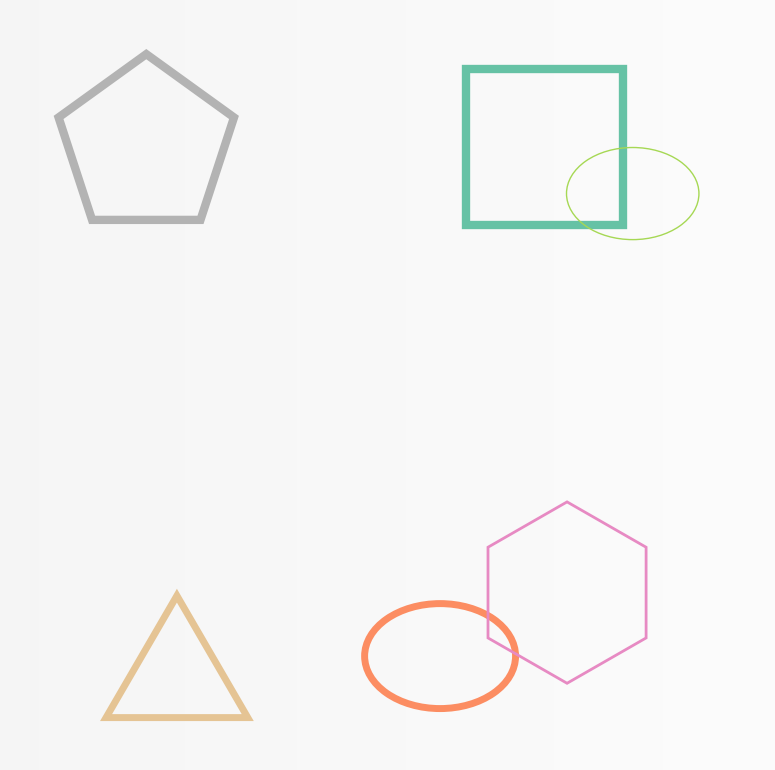[{"shape": "square", "thickness": 3, "radius": 0.51, "center": [0.703, 0.809]}, {"shape": "oval", "thickness": 2.5, "radius": 0.49, "center": [0.568, 0.148]}, {"shape": "hexagon", "thickness": 1, "radius": 0.59, "center": [0.732, 0.23]}, {"shape": "oval", "thickness": 0.5, "radius": 0.43, "center": [0.816, 0.749]}, {"shape": "triangle", "thickness": 2.5, "radius": 0.53, "center": [0.228, 0.121]}, {"shape": "pentagon", "thickness": 3, "radius": 0.59, "center": [0.189, 0.811]}]